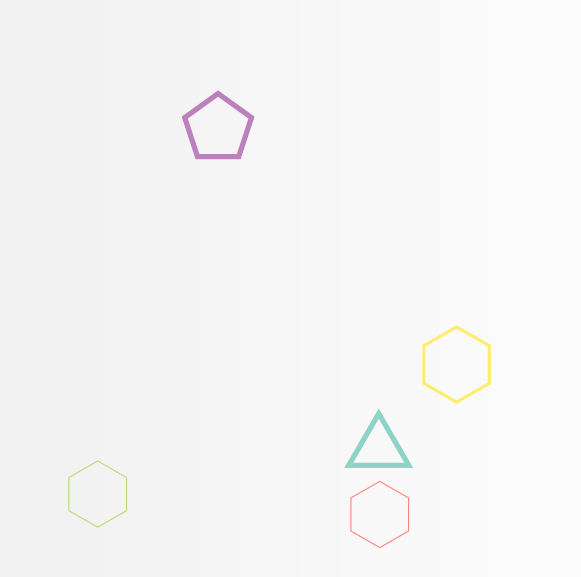[{"shape": "triangle", "thickness": 2.5, "radius": 0.3, "center": [0.652, 0.223]}, {"shape": "hexagon", "thickness": 0.5, "radius": 0.29, "center": [0.653, 0.108]}, {"shape": "hexagon", "thickness": 0.5, "radius": 0.29, "center": [0.168, 0.144]}, {"shape": "pentagon", "thickness": 2.5, "radius": 0.3, "center": [0.375, 0.777]}, {"shape": "hexagon", "thickness": 1.5, "radius": 0.33, "center": [0.786, 0.368]}]